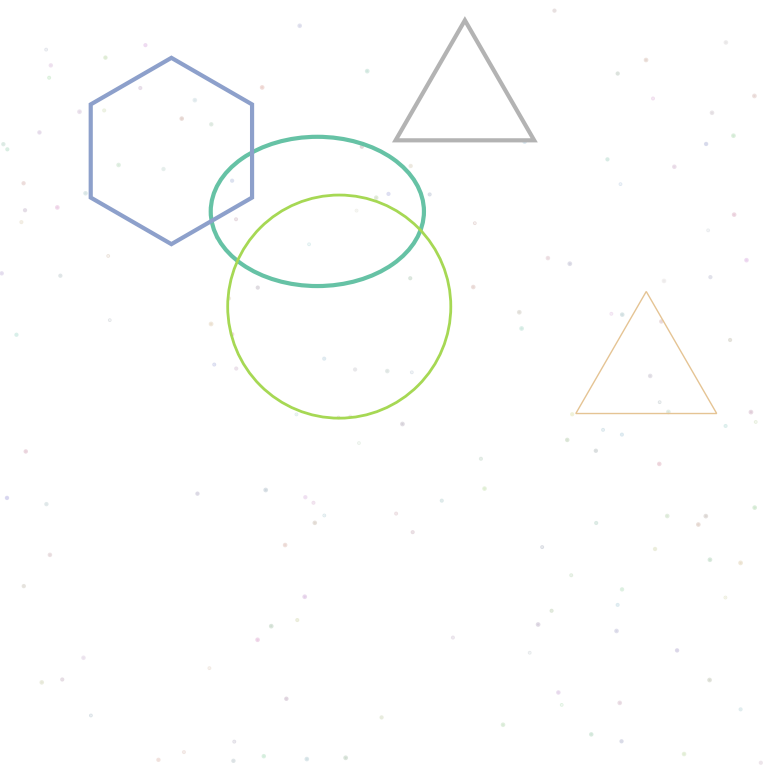[{"shape": "oval", "thickness": 1.5, "radius": 0.69, "center": [0.412, 0.725]}, {"shape": "hexagon", "thickness": 1.5, "radius": 0.6, "center": [0.223, 0.804]}, {"shape": "circle", "thickness": 1, "radius": 0.72, "center": [0.441, 0.602]}, {"shape": "triangle", "thickness": 0.5, "radius": 0.53, "center": [0.839, 0.516]}, {"shape": "triangle", "thickness": 1.5, "radius": 0.52, "center": [0.604, 0.87]}]